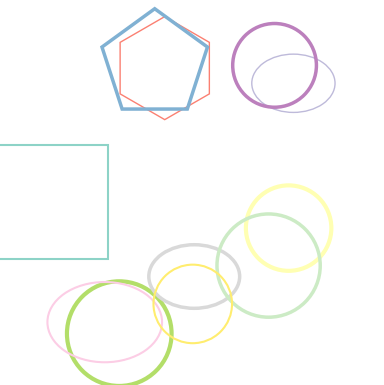[{"shape": "square", "thickness": 1.5, "radius": 0.74, "center": [0.132, 0.476]}, {"shape": "circle", "thickness": 3, "radius": 0.55, "center": [0.75, 0.408]}, {"shape": "oval", "thickness": 1, "radius": 0.54, "center": [0.762, 0.784]}, {"shape": "hexagon", "thickness": 1, "radius": 0.67, "center": [0.428, 0.823]}, {"shape": "pentagon", "thickness": 2.5, "radius": 0.72, "center": [0.402, 0.833]}, {"shape": "circle", "thickness": 3, "radius": 0.68, "center": [0.31, 0.133]}, {"shape": "oval", "thickness": 1.5, "radius": 0.74, "center": [0.272, 0.163]}, {"shape": "oval", "thickness": 2.5, "radius": 0.59, "center": [0.505, 0.282]}, {"shape": "circle", "thickness": 2.5, "radius": 0.54, "center": [0.713, 0.83]}, {"shape": "circle", "thickness": 2.5, "radius": 0.67, "center": [0.698, 0.31]}, {"shape": "circle", "thickness": 1.5, "radius": 0.51, "center": [0.501, 0.211]}]